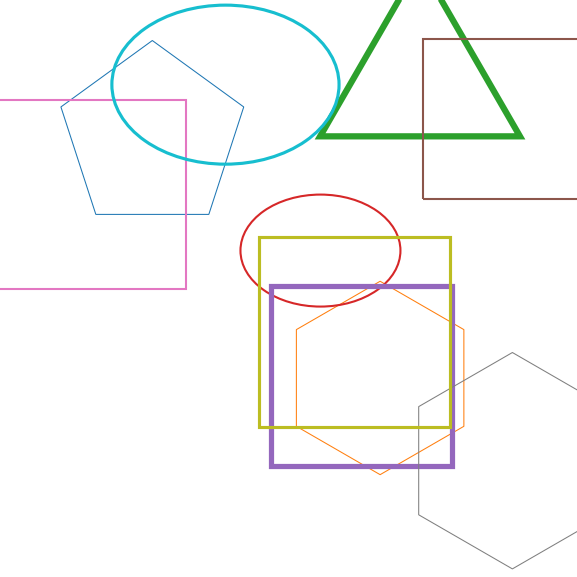[{"shape": "pentagon", "thickness": 0.5, "radius": 0.83, "center": [0.264, 0.763]}, {"shape": "hexagon", "thickness": 0.5, "radius": 0.84, "center": [0.658, 0.345]}, {"shape": "triangle", "thickness": 3, "radius": 1.0, "center": [0.727, 0.863]}, {"shape": "oval", "thickness": 1, "radius": 0.69, "center": [0.555, 0.565]}, {"shape": "square", "thickness": 2.5, "radius": 0.78, "center": [0.626, 0.348]}, {"shape": "square", "thickness": 1, "radius": 0.7, "center": [0.872, 0.793]}, {"shape": "square", "thickness": 1, "radius": 0.82, "center": [0.158, 0.663]}, {"shape": "hexagon", "thickness": 0.5, "radius": 0.94, "center": [0.887, 0.201]}, {"shape": "square", "thickness": 1.5, "radius": 0.82, "center": [0.614, 0.424]}, {"shape": "oval", "thickness": 1.5, "radius": 0.98, "center": [0.39, 0.853]}]